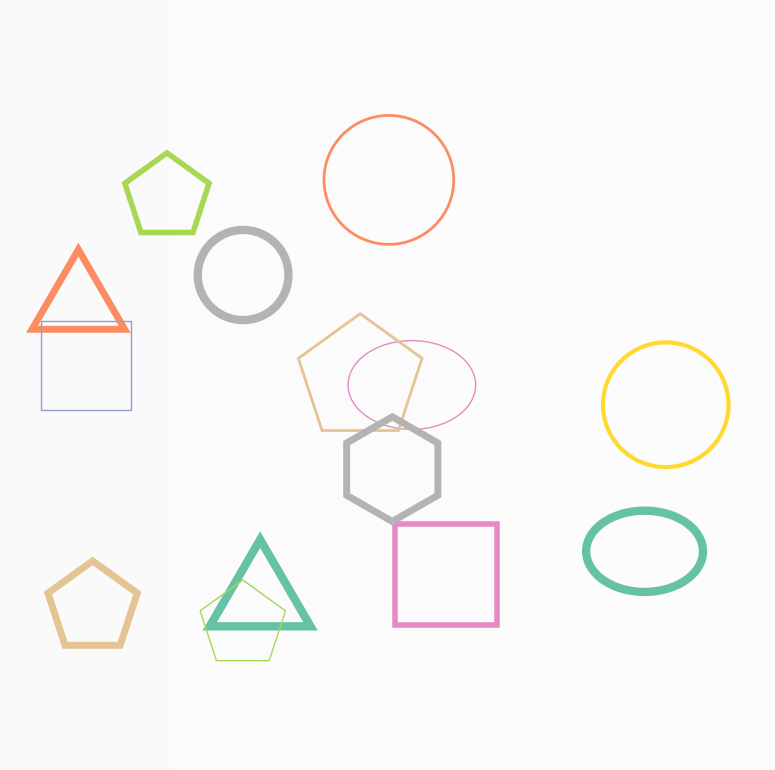[{"shape": "triangle", "thickness": 3, "radius": 0.38, "center": [0.336, 0.224]}, {"shape": "oval", "thickness": 3, "radius": 0.38, "center": [0.832, 0.284]}, {"shape": "triangle", "thickness": 2.5, "radius": 0.34, "center": [0.101, 0.607]}, {"shape": "circle", "thickness": 1, "radius": 0.42, "center": [0.502, 0.766]}, {"shape": "square", "thickness": 0.5, "radius": 0.29, "center": [0.111, 0.525]}, {"shape": "square", "thickness": 2, "radius": 0.33, "center": [0.576, 0.254]}, {"shape": "oval", "thickness": 0.5, "radius": 0.41, "center": [0.531, 0.5]}, {"shape": "pentagon", "thickness": 2, "radius": 0.29, "center": [0.215, 0.744]}, {"shape": "pentagon", "thickness": 0.5, "radius": 0.29, "center": [0.313, 0.189]}, {"shape": "circle", "thickness": 1.5, "radius": 0.41, "center": [0.859, 0.474]}, {"shape": "pentagon", "thickness": 1, "radius": 0.42, "center": [0.465, 0.509]}, {"shape": "pentagon", "thickness": 2.5, "radius": 0.3, "center": [0.119, 0.211]}, {"shape": "hexagon", "thickness": 2.5, "radius": 0.34, "center": [0.506, 0.391]}, {"shape": "circle", "thickness": 3, "radius": 0.29, "center": [0.314, 0.643]}]